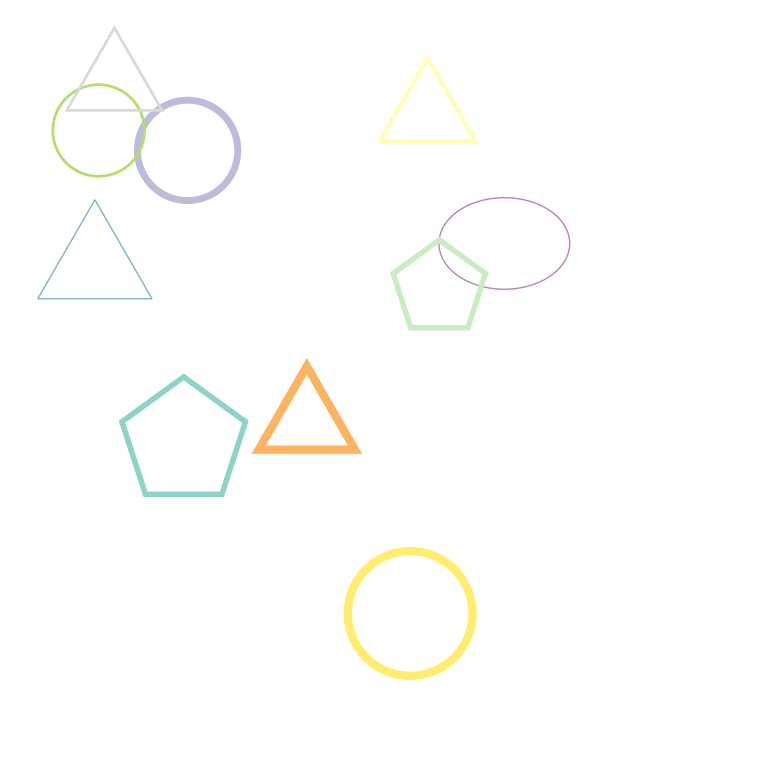[{"shape": "pentagon", "thickness": 2, "radius": 0.42, "center": [0.239, 0.426]}, {"shape": "triangle", "thickness": 1.5, "radius": 0.36, "center": [0.555, 0.852]}, {"shape": "circle", "thickness": 2.5, "radius": 0.33, "center": [0.244, 0.805]}, {"shape": "triangle", "thickness": 0.5, "radius": 0.43, "center": [0.123, 0.655]}, {"shape": "triangle", "thickness": 3, "radius": 0.36, "center": [0.398, 0.452]}, {"shape": "circle", "thickness": 1, "radius": 0.3, "center": [0.128, 0.831]}, {"shape": "triangle", "thickness": 1, "radius": 0.36, "center": [0.149, 0.892]}, {"shape": "oval", "thickness": 0.5, "radius": 0.42, "center": [0.655, 0.684]}, {"shape": "pentagon", "thickness": 2, "radius": 0.32, "center": [0.571, 0.625]}, {"shape": "circle", "thickness": 3, "radius": 0.4, "center": [0.533, 0.203]}]